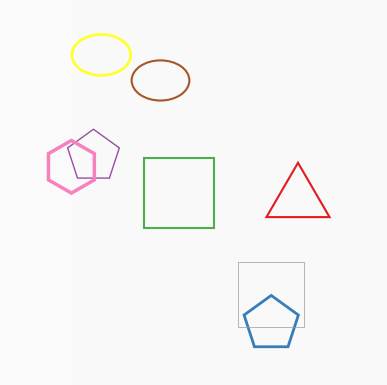[{"shape": "triangle", "thickness": 1.5, "radius": 0.47, "center": [0.769, 0.483]}, {"shape": "pentagon", "thickness": 2, "radius": 0.37, "center": [0.7, 0.159]}, {"shape": "square", "thickness": 1.5, "radius": 0.46, "center": [0.462, 0.499]}, {"shape": "pentagon", "thickness": 1, "radius": 0.35, "center": [0.241, 0.594]}, {"shape": "oval", "thickness": 2, "radius": 0.38, "center": [0.261, 0.857]}, {"shape": "oval", "thickness": 1.5, "radius": 0.37, "center": [0.414, 0.791]}, {"shape": "hexagon", "thickness": 2.5, "radius": 0.34, "center": [0.184, 0.567]}, {"shape": "square", "thickness": 0.5, "radius": 0.42, "center": [0.699, 0.236]}]